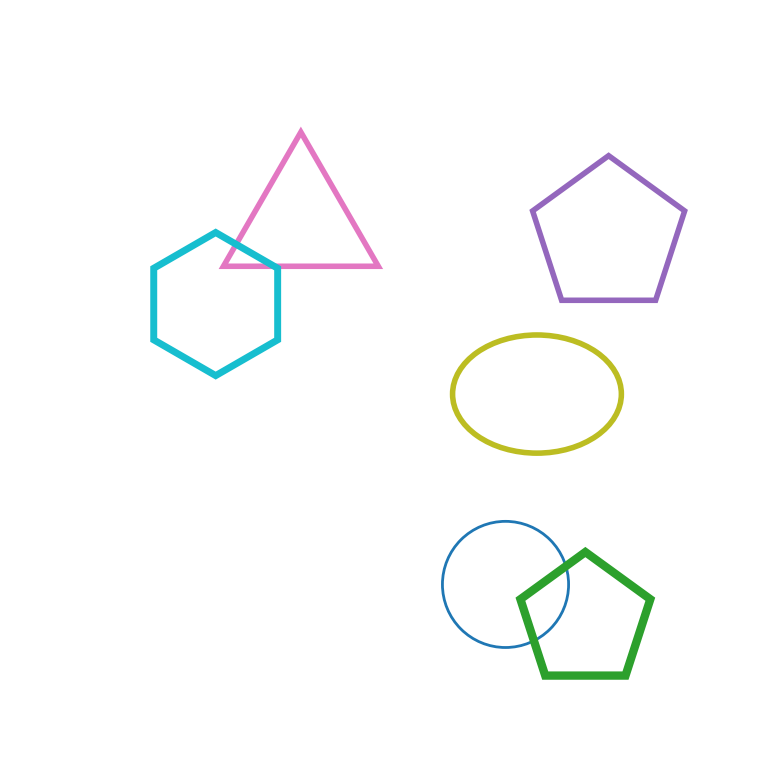[{"shape": "circle", "thickness": 1, "radius": 0.41, "center": [0.657, 0.241]}, {"shape": "pentagon", "thickness": 3, "radius": 0.44, "center": [0.76, 0.194]}, {"shape": "pentagon", "thickness": 2, "radius": 0.52, "center": [0.79, 0.694]}, {"shape": "triangle", "thickness": 2, "radius": 0.58, "center": [0.391, 0.712]}, {"shape": "oval", "thickness": 2, "radius": 0.55, "center": [0.697, 0.488]}, {"shape": "hexagon", "thickness": 2.5, "radius": 0.46, "center": [0.28, 0.605]}]